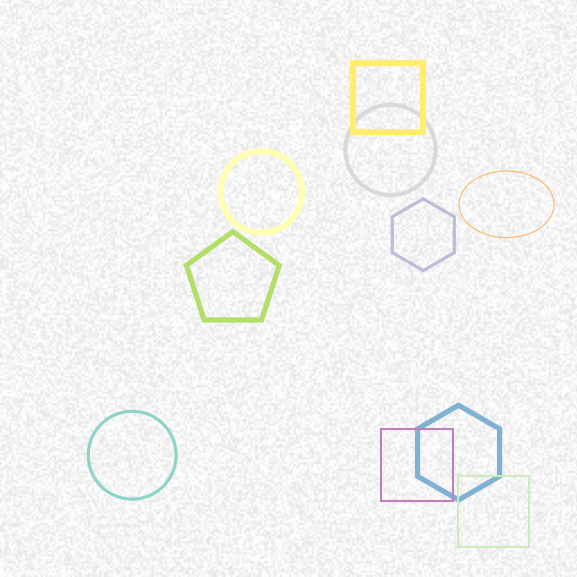[{"shape": "circle", "thickness": 1.5, "radius": 0.38, "center": [0.229, 0.211]}, {"shape": "circle", "thickness": 3, "radius": 0.35, "center": [0.453, 0.667]}, {"shape": "hexagon", "thickness": 1.5, "radius": 0.31, "center": [0.733, 0.593]}, {"shape": "hexagon", "thickness": 2.5, "radius": 0.41, "center": [0.794, 0.215]}, {"shape": "oval", "thickness": 0.5, "radius": 0.41, "center": [0.877, 0.645]}, {"shape": "pentagon", "thickness": 2.5, "radius": 0.42, "center": [0.403, 0.513]}, {"shape": "circle", "thickness": 2, "radius": 0.39, "center": [0.676, 0.74]}, {"shape": "square", "thickness": 1, "radius": 0.31, "center": [0.723, 0.194]}, {"shape": "square", "thickness": 1, "radius": 0.31, "center": [0.854, 0.114]}, {"shape": "square", "thickness": 3, "radius": 0.3, "center": [0.672, 0.831]}]